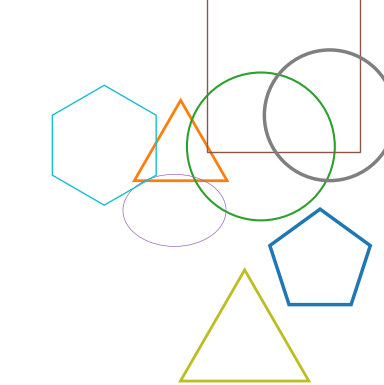[{"shape": "pentagon", "thickness": 2.5, "radius": 0.69, "center": [0.831, 0.32]}, {"shape": "triangle", "thickness": 2, "radius": 0.7, "center": [0.469, 0.6]}, {"shape": "circle", "thickness": 1.5, "radius": 0.96, "center": [0.678, 0.62]}, {"shape": "oval", "thickness": 0.5, "radius": 0.67, "center": [0.453, 0.454]}, {"shape": "square", "thickness": 1, "radius": 1.0, "center": [0.736, 0.805]}, {"shape": "circle", "thickness": 2.5, "radius": 0.85, "center": [0.856, 0.701]}, {"shape": "triangle", "thickness": 2, "radius": 0.96, "center": [0.635, 0.107]}, {"shape": "hexagon", "thickness": 1, "radius": 0.78, "center": [0.271, 0.623]}]